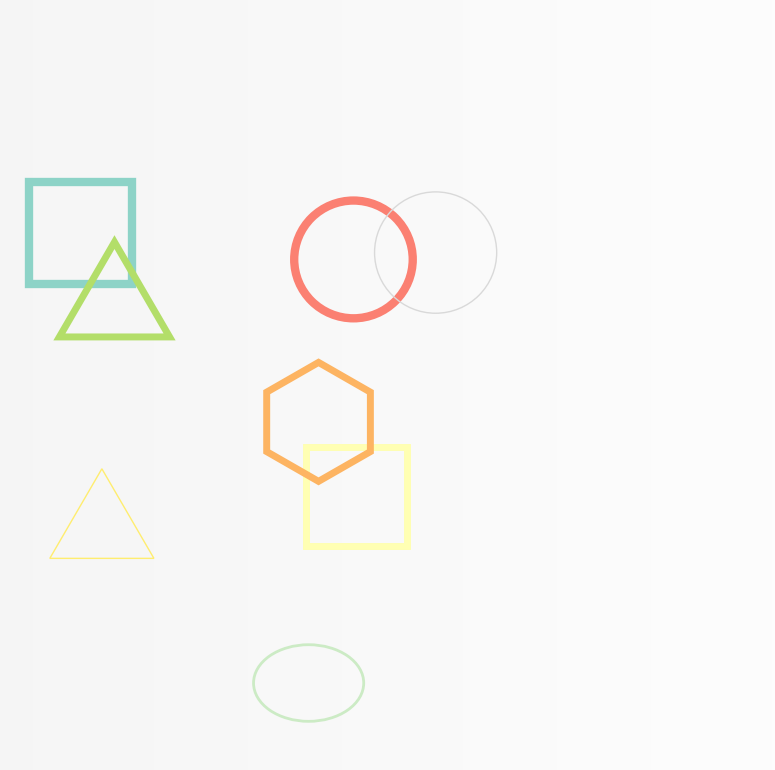[{"shape": "square", "thickness": 3, "radius": 0.33, "center": [0.104, 0.697]}, {"shape": "square", "thickness": 2.5, "radius": 0.32, "center": [0.46, 0.355]}, {"shape": "circle", "thickness": 3, "radius": 0.38, "center": [0.456, 0.663]}, {"shape": "hexagon", "thickness": 2.5, "radius": 0.39, "center": [0.411, 0.452]}, {"shape": "triangle", "thickness": 2.5, "radius": 0.41, "center": [0.148, 0.603]}, {"shape": "circle", "thickness": 0.5, "radius": 0.39, "center": [0.562, 0.672]}, {"shape": "oval", "thickness": 1, "radius": 0.36, "center": [0.398, 0.113]}, {"shape": "triangle", "thickness": 0.5, "radius": 0.39, "center": [0.131, 0.314]}]